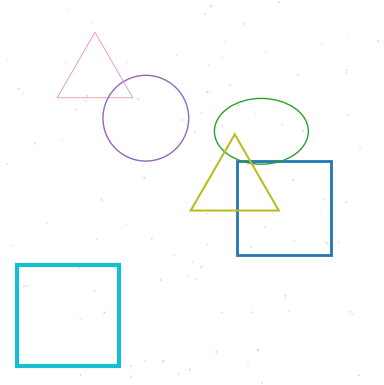[{"shape": "square", "thickness": 2, "radius": 0.61, "center": [0.737, 0.46]}, {"shape": "oval", "thickness": 1, "radius": 0.61, "center": [0.679, 0.659]}, {"shape": "circle", "thickness": 1, "radius": 0.56, "center": [0.379, 0.693]}, {"shape": "triangle", "thickness": 0.5, "radius": 0.57, "center": [0.247, 0.803]}, {"shape": "triangle", "thickness": 1.5, "radius": 0.66, "center": [0.61, 0.519]}, {"shape": "square", "thickness": 3, "radius": 0.66, "center": [0.176, 0.18]}]